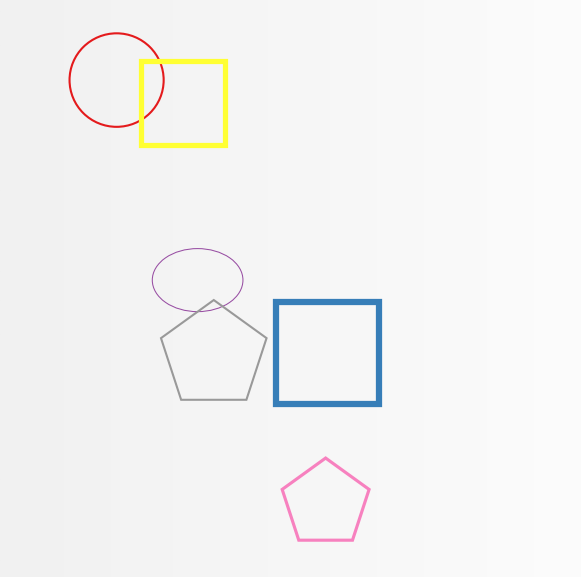[{"shape": "circle", "thickness": 1, "radius": 0.4, "center": [0.201, 0.86]}, {"shape": "square", "thickness": 3, "radius": 0.44, "center": [0.563, 0.388]}, {"shape": "oval", "thickness": 0.5, "radius": 0.39, "center": [0.34, 0.514]}, {"shape": "square", "thickness": 2.5, "radius": 0.36, "center": [0.314, 0.821]}, {"shape": "pentagon", "thickness": 1.5, "radius": 0.39, "center": [0.56, 0.127]}, {"shape": "pentagon", "thickness": 1, "radius": 0.48, "center": [0.368, 0.384]}]